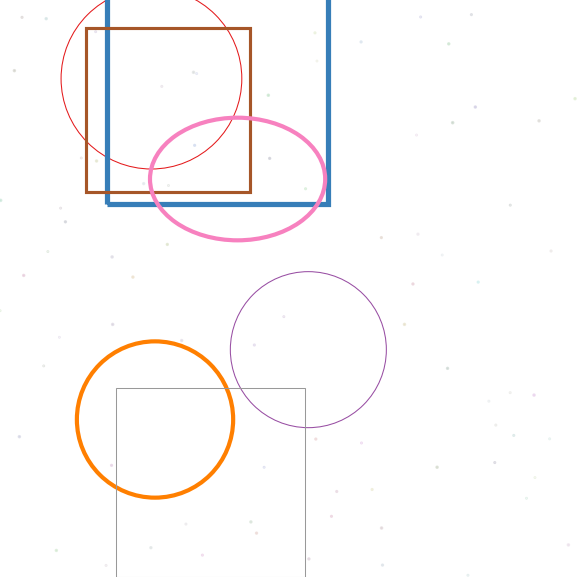[{"shape": "circle", "thickness": 0.5, "radius": 0.78, "center": [0.262, 0.863]}, {"shape": "square", "thickness": 2.5, "radius": 0.96, "center": [0.376, 0.837]}, {"shape": "circle", "thickness": 0.5, "radius": 0.68, "center": [0.534, 0.394]}, {"shape": "circle", "thickness": 2, "radius": 0.68, "center": [0.268, 0.273]}, {"shape": "square", "thickness": 1.5, "radius": 0.71, "center": [0.29, 0.809]}, {"shape": "oval", "thickness": 2, "radius": 0.76, "center": [0.411, 0.689]}, {"shape": "square", "thickness": 0.5, "radius": 0.82, "center": [0.365, 0.163]}]